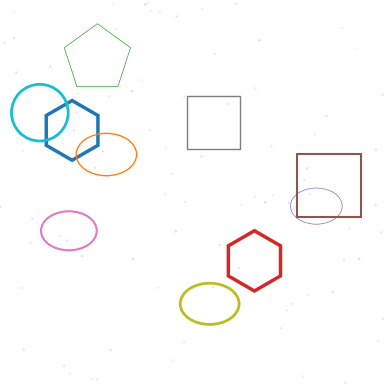[{"shape": "hexagon", "thickness": 2.5, "radius": 0.39, "center": [0.187, 0.661]}, {"shape": "oval", "thickness": 1, "radius": 0.39, "center": [0.276, 0.599]}, {"shape": "pentagon", "thickness": 0.5, "radius": 0.45, "center": [0.253, 0.848]}, {"shape": "hexagon", "thickness": 2.5, "radius": 0.39, "center": [0.661, 0.322]}, {"shape": "oval", "thickness": 0.5, "radius": 0.34, "center": [0.822, 0.465]}, {"shape": "square", "thickness": 1.5, "radius": 0.41, "center": [0.854, 0.518]}, {"shape": "oval", "thickness": 1.5, "radius": 0.36, "center": [0.179, 0.401]}, {"shape": "square", "thickness": 1, "radius": 0.34, "center": [0.556, 0.681]}, {"shape": "oval", "thickness": 2, "radius": 0.38, "center": [0.545, 0.211]}, {"shape": "circle", "thickness": 2, "radius": 0.37, "center": [0.103, 0.707]}]